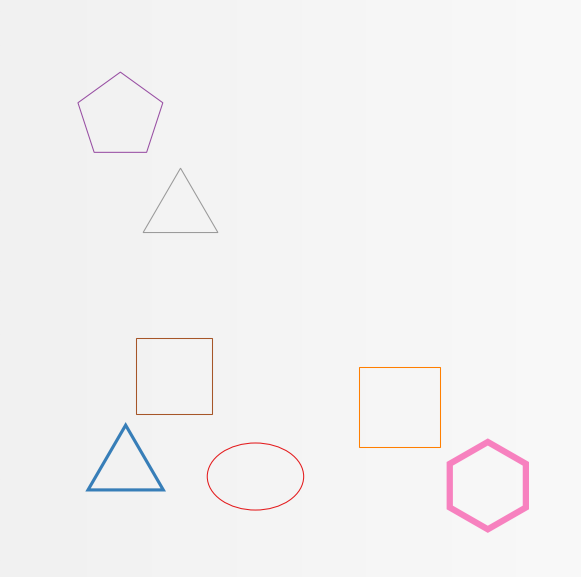[{"shape": "oval", "thickness": 0.5, "radius": 0.41, "center": [0.44, 0.174]}, {"shape": "triangle", "thickness": 1.5, "radius": 0.37, "center": [0.216, 0.188]}, {"shape": "pentagon", "thickness": 0.5, "radius": 0.38, "center": [0.207, 0.797]}, {"shape": "square", "thickness": 0.5, "radius": 0.35, "center": [0.687, 0.294]}, {"shape": "square", "thickness": 0.5, "radius": 0.33, "center": [0.299, 0.348]}, {"shape": "hexagon", "thickness": 3, "radius": 0.38, "center": [0.839, 0.158]}, {"shape": "triangle", "thickness": 0.5, "radius": 0.37, "center": [0.311, 0.634]}]